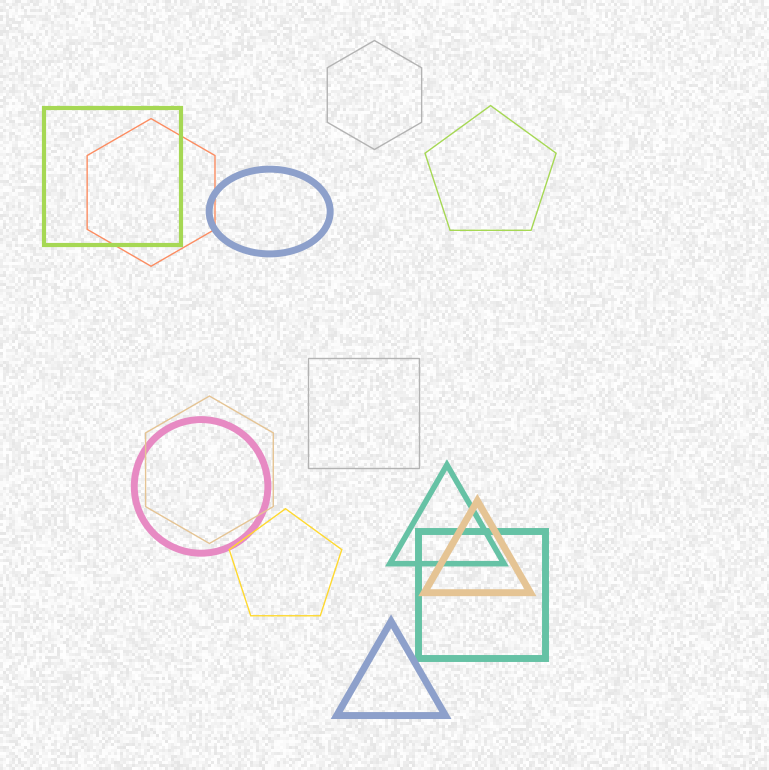[{"shape": "triangle", "thickness": 2, "radius": 0.43, "center": [0.58, 0.311]}, {"shape": "square", "thickness": 2.5, "radius": 0.41, "center": [0.625, 0.228]}, {"shape": "hexagon", "thickness": 0.5, "radius": 0.48, "center": [0.196, 0.75]}, {"shape": "oval", "thickness": 2.5, "radius": 0.39, "center": [0.35, 0.725]}, {"shape": "triangle", "thickness": 2.5, "radius": 0.41, "center": [0.508, 0.111]}, {"shape": "circle", "thickness": 2.5, "radius": 0.43, "center": [0.261, 0.368]}, {"shape": "pentagon", "thickness": 0.5, "radius": 0.45, "center": [0.637, 0.773]}, {"shape": "square", "thickness": 1.5, "radius": 0.44, "center": [0.146, 0.77]}, {"shape": "pentagon", "thickness": 0.5, "radius": 0.38, "center": [0.371, 0.262]}, {"shape": "triangle", "thickness": 2.5, "radius": 0.4, "center": [0.62, 0.27]}, {"shape": "hexagon", "thickness": 0.5, "radius": 0.48, "center": [0.272, 0.39]}, {"shape": "square", "thickness": 0.5, "radius": 0.36, "center": [0.472, 0.463]}, {"shape": "hexagon", "thickness": 0.5, "radius": 0.35, "center": [0.486, 0.877]}]